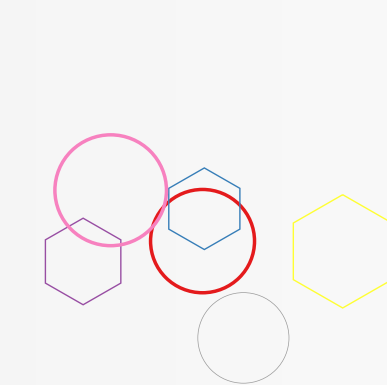[{"shape": "circle", "thickness": 2.5, "radius": 0.67, "center": [0.523, 0.374]}, {"shape": "hexagon", "thickness": 1, "radius": 0.53, "center": [0.527, 0.458]}, {"shape": "hexagon", "thickness": 1, "radius": 0.56, "center": [0.215, 0.321]}, {"shape": "hexagon", "thickness": 1, "radius": 0.74, "center": [0.884, 0.347]}, {"shape": "circle", "thickness": 2.5, "radius": 0.72, "center": [0.286, 0.506]}, {"shape": "circle", "thickness": 0.5, "radius": 0.59, "center": [0.628, 0.122]}]